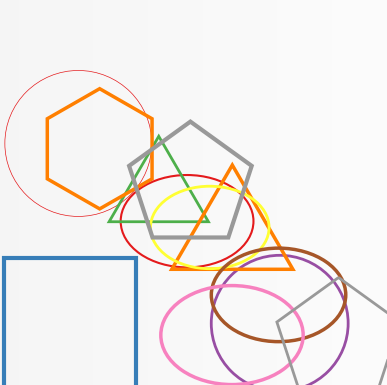[{"shape": "circle", "thickness": 0.5, "radius": 0.95, "center": [0.202, 0.627]}, {"shape": "oval", "thickness": 1.5, "radius": 0.86, "center": [0.483, 0.425]}, {"shape": "square", "thickness": 3, "radius": 0.85, "center": [0.18, 0.16]}, {"shape": "triangle", "thickness": 2, "radius": 0.74, "center": [0.41, 0.498]}, {"shape": "circle", "thickness": 2, "radius": 0.88, "center": [0.722, 0.16]}, {"shape": "triangle", "thickness": 2.5, "radius": 0.9, "center": [0.6, 0.391]}, {"shape": "hexagon", "thickness": 2.5, "radius": 0.78, "center": [0.257, 0.614]}, {"shape": "oval", "thickness": 2, "radius": 0.77, "center": [0.541, 0.409]}, {"shape": "oval", "thickness": 2.5, "radius": 0.87, "center": [0.719, 0.234]}, {"shape": "oval", "thickness": 2.5, "radius": 0.92, "center": [0.599, 0.13]}, {"shape": "pentagon", "thickness": 3, "radius": 0.83, "center": [0.491, 0.518]}, {"shape": "pentagon", "thickness": 2, "radius": 0.84, "center": [0.874, 0.112]}]